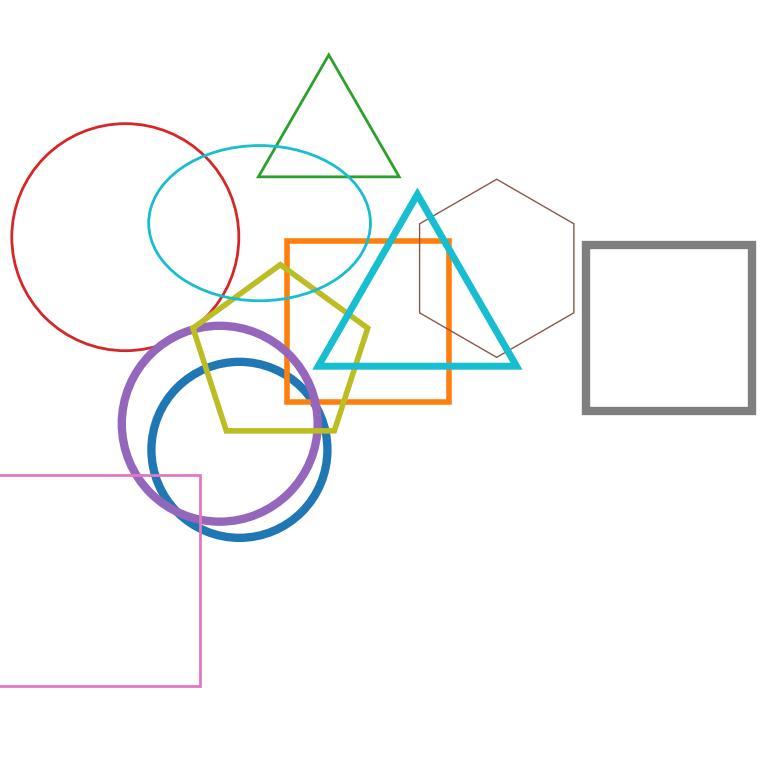[{"shape": "circle", "thickness": 3, "radius": 0.57, "center": [0.311, 0.416]}, {"shape": "square", "thickness": 2, "radius": 0.52, "center": [0.478, 0.582]}, {"shape": "triangle", "thickness": 1, "radius": 0.53, "center": [0.427, 0.823]}, {"shape": "circle", "thickness": 1, "radius": 0.74, "center": [0.163, 0.692]}, {"shape": "circle", "thickness": 3, "radius": 0.64, "center": [0.285, 0.45]}, {"shape": "hexagon", "thickness": 0.5, "radius": 0.58, "center": [0.645, 0.652]}, {"shape": "square", "thickness": 1, "radius": 0.68, "center": [0.122, 0.246]}, {"shape": "square", "thickness": 3, "radius": 0.54, "center": [0.869, 0.574]}, {"shape": "pentagon", "thickness": 2, "radius": 0.6, "center": [0.364, 0.537]}, {"shape": "triangle", "thickness": 2.5, "radius": 0.74, "center": [0.542, 0.599]}, {"shape": "oval", "thickness": 1, "radius": 0.72, "center": [0.337, 0.71]}]